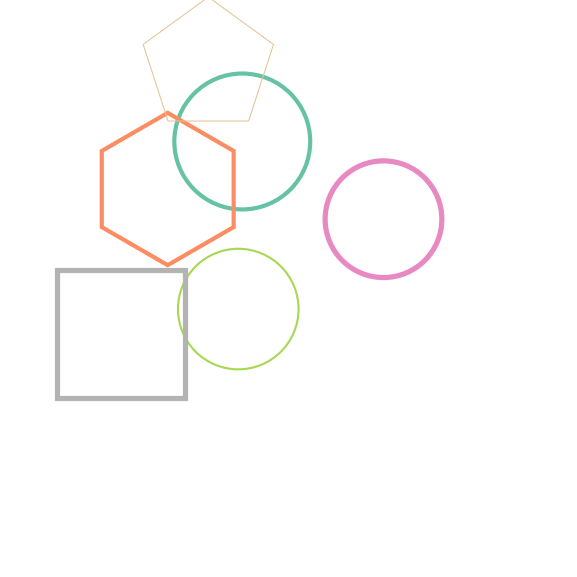[{"shape": "circle", "thickness": 2, "radius": 0.59, "center": [0.42, 0.754]}, {"shape": "hexagon", "thickness": 2, "radius": 0.66, "center": [0.29, 0.672]}, {"shape": "circle", "thickness": 2.5, "radius": 0.51, "center": [0.664, 0.62]}, {"shape": "circle", "thickness": 1, "radius": 0.52, "center": [0.413, 0.464]}, {"shape": "pentagon", "thickness": 0.5, "radius": 0.59, "center": [0.361, 0.886]}, {"shape": "square", "thickness": 2.5, "radius": 0.56, "center": [0.209, 0.421]}]